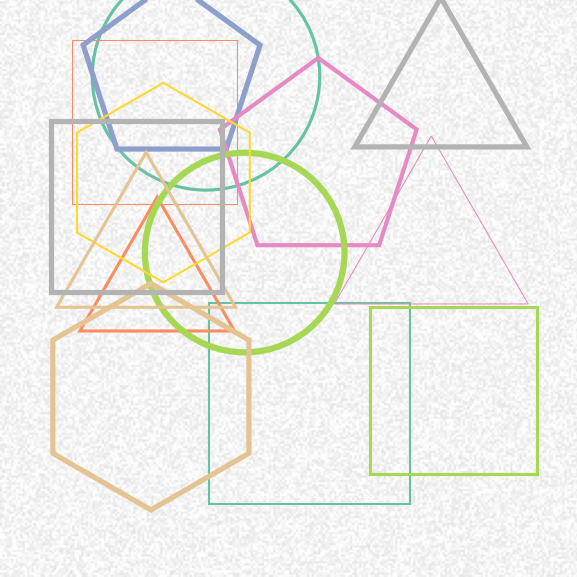[{"shape": "square", "thickness": 1, "radius": 0.87, "center": [0.535, 0.301]}, {"shape": "circle", "thickness": 1.5, "radius": 0.98, "center": [0.357, 0.867]}, {"shape": "square", "thickness": 0.5, "radius": 0.71, "center": [0.268, 0.788]}, {"shape": "triangle", "thickness": 1.5, "radius": 0.77, "center": [0.272, 0.503]}, {"shape": "pentagon", "thickness": 2.5, "radius": 0.81, "center": [0.297, 0.871]}, {"shape": "pentagon", "thickness": 2, "radius": 0.9, "center": [0.551, 0.72]}, {"shape": "triangle", "thickness": 0.5, "radius": 0.97, "center": [0.747, 0.57]}, {"shape": "circle", "thickness": 3, "radius": 0.86, "center": [0.424, 0.562]}, {"shape": "square", "thickness": 1.5, "radius": 0.72, "center": [0.785, 0.323]}, {"shape": "hexagon", "thickness": 1, "radius": 0.86, "center": [0.283, 0.683]}, {"shape": "triangle", "thickness": 1.5, "radius": 0.89, "center": [0.253, 0.556]}, {"shape": "hexagon", "thickness": 2.5, "radius": 0.98, "center": [0.261, 0.312]}, {"shape": "square", "thickness": 2.5, "radius": 0.74, "center": [0.236, 0.642]}, {"shape": "triangle", "thickness": 2.5, "radius": 0.86, "center": [0.763, 0.831]}]